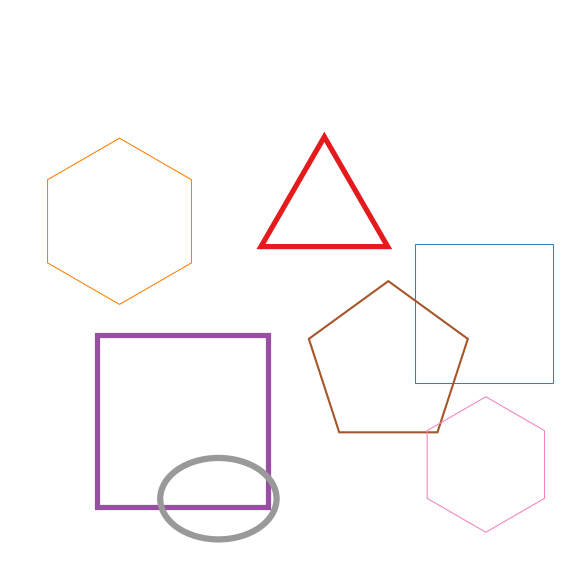[{"shape": "triangle", "thickness": 2.5, "radius": 0.63, "center": [0.562, 0.635]}, {"shape": "square", "thickness": 0.5, "radius": 0.6, "center": [0.838, 0.456]}, {"shape": "square", "thickness": 2.5, "radius": 0.74, "center": [0.316, 0.27]}, {"shape": "hexagon", "thickness": 0.5, "radius": 0.72, "center": [0.207, 0.616]}, {"shape": "pentagon", "thickness": 1, "radius": 0.72, "center": [0.672, 0.368]}, {"shape": "hexagon", "thickness": 0.5, "radius": 0.59, "center": [0.841, 0.195]}, {"shape": "oval", "thickness": 3, "radius": 0.5, "center": [0.378, 0.136]}]